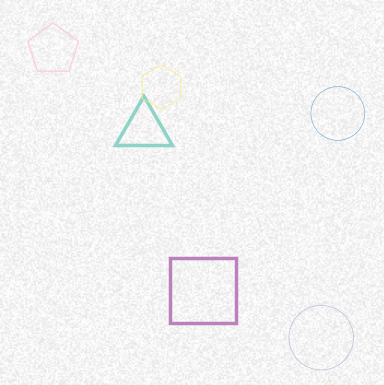[{"shape": "triangle", "thickness": 2.5, "radius": 0.43, "center": [0.374, 0.665]}, {"shape": "circle", "thickness": 0.5, "radius": 0.42, "center": [0.834, 0.123]}, {"shape": "circle", "thickness": 0.5, "radius": 0.35, "center": [0.877, 0.705]}, {"shape": "pentagon", "thickness": 1, "radius": 0.35, "center": [0.138, 0.871]}, {"shape": "square", "thickness": 2.5, "radius": 0.42, "center": [0.527, 0.245]}, {"shape": "hexagon", "thickness": 0.5, "radius": 0.29, "center": [0.419, 0.773]}]